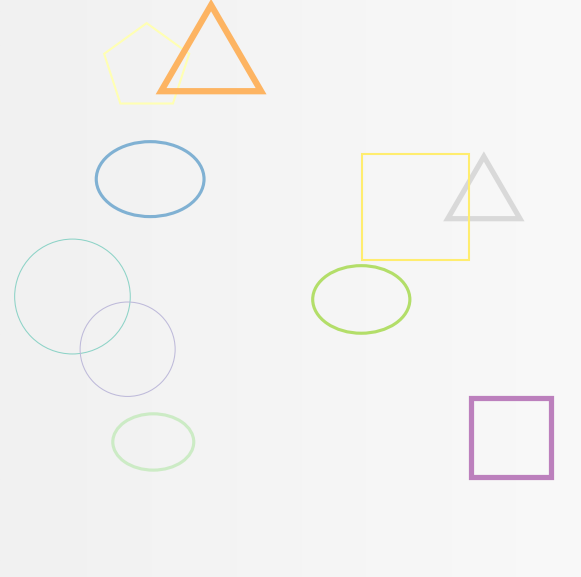[{"shape": "circle", "thickness": 0.5, "radius": 0.5, "center": [0.125, 0.486]}, {"shape": "pentagon", "thickness": 1, "radius": 0.38, "center": [0.252, 0.882]}, {"shape": "circle", "thickness": 0.5, "radius": 0.41, "center": [0.22, 0.394]}, {"shape": "oval", "thickness": 1.5, "radius": 0.46, "center": [0.258, 0.689]}, {"shape": "triangle", "thickness": 3, "radius": 0.5, "center": [0.363, 0.891]}, {"shape": "oval", "thickness": 1.5, "radius": 0.42, "center": [0.622, 0.481]}, {"shape": "triangle", "thickness": 2.5, "radius": 0.36, "center": [0.832, 0.656]}, {"shape": "square", "thickness": 2.5, "radius": 0.34, "center": [0.879, 0.241]}, {"shape": "oval", "thickness": 1.5, "radius": 0.35, "center": [0.264, 0.234]}, {"shape": "square", "thickness": 1, "radius": 0.46, "center": [0.714, 0.641]}]